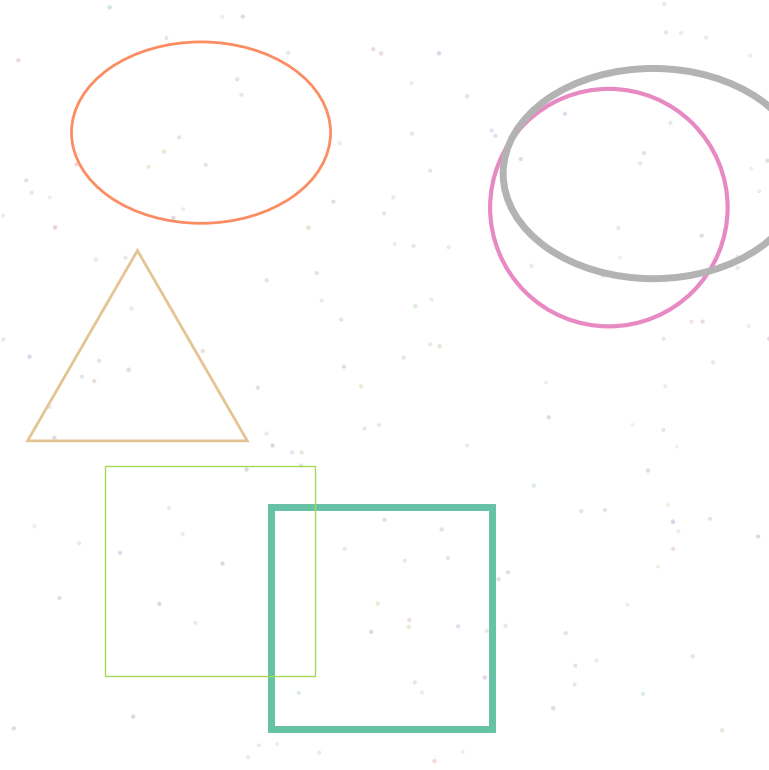[{"shape": "square", "thickness": 2.5, "radius": 0.72, "center": [0.495, 0.197]}, {"shape": "oval", "thickness": 1, "radius": 0.84, "center": [0.261, 0.828]}, {"shape": "circle", "thickness": 1.5, "radius": 0.77, "center": [0.791, 0.73]}, {"shape": "square", "thickness": 0.5, "radius": 0.68, "center": [0.273, 0.258]}, {"shape": "triangle", "thickness": 1, "radius": 0.82, "center": [0.179, 0.51]}, {"shape": "oval", "thickness": 2.5, "radius": 0.98, "center": [0.848, 0.775]}]